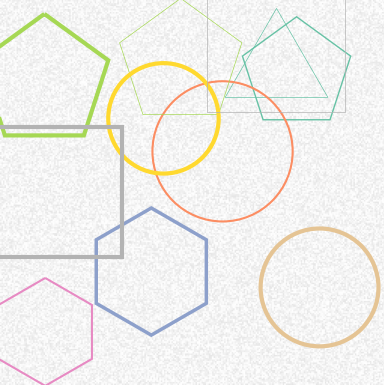[{"shape": "pentagon", "thickness": 1, "radius": 0.74, "center": [0.77, 0.809]}, {"shape": "triangle", "thickness": 0.5, "radius": 0.77, "center": [0.718, 0.824]}, {"shape": "circle", "thickness": 1.5, "radius": 0.91, "center": [0.578, 0.607]}, {"shape": "hexagon", "thickness": 2.5, "radius": 0.83, "center": [0.393, 0.295]}, {"shape": "hexagon", "thickness": 1.5, "radius": 0.7, "center": [0.117, 0.138]}, {"shape": "pentagon", "thickness": 3, "radius": 0.87, "center": [0.115, 0.789]}, {"shape": "pentagon", "thickness": 0.5, "radius": 0.83, "center": [0.469, 0.837]}, {"shape": "circle", "thickness": 3, "radius": 0.72, "center": [0.425, 0.693]}, {"shape": "circle", "thickness": 3, "radius": 0.77, "center": [0.83, 0.253]}, {"shape": "square", "thickness": 3, "radius": 0.84, "center": [0.148, 0.501]}, {"shape": "square", "thickness": 0.5, "radius": 0.89, "center": [0.717, 0.887]}]